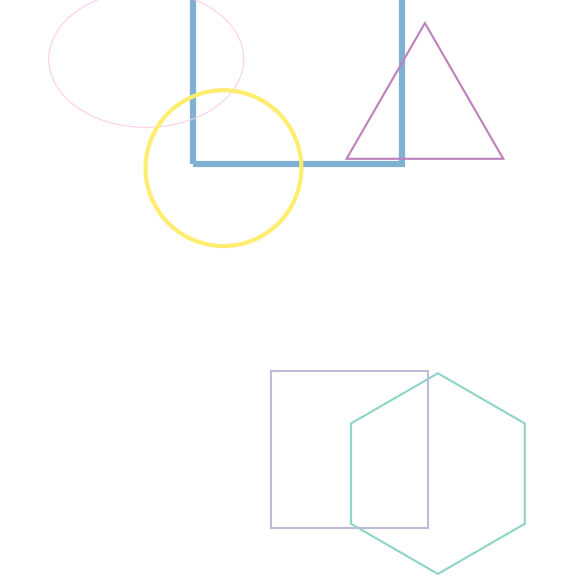[{"shape": "hexagon", "thickness": 1, "radius": 0.87, "center": [0.758, 0.179]}, {"shape": "square", "thickness": 1, "radius": 0.68, "center": [0.605, 0.22]}, {"shape": "square", "thickness": 3, "radius": 0.9, "center": [0.516, 0.895]}, {"shape": "oval", "thickness": 0.5, "radius": 0.84, "center": [0.253, 0.897]}, {"shape": "triangle", "thickness": 1, "radius": 0.78, "center": [0.736, 0.802]}, {"shape": "circle", "thickness": 2, "radius": 0.67, "center": [0.387, 0.708]}]